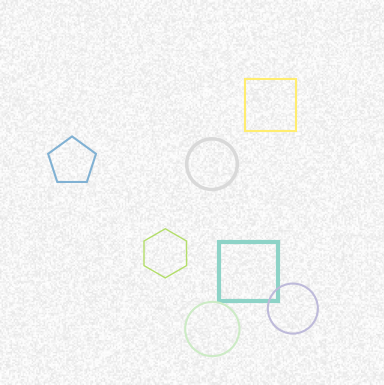[{"shape": "square", "thickness": 3, "radius": 0.38, "center": [0.646, 0.294]}, {"shape": "circle", "thickness": 1.5, "radius": 0.32, "center": [0.761, 0.199]}, {"shape": "pentagon", "thickness": 1.5, "radius": 0.33, "center": [0.187, 0.58]}, {"shape": "hexagon", "thickness": 1, "radius": 0.32, "center": [0.429, 0.342]}, {"shape": "circle", "thickness": 2.5, "radius": 0.33, "center": [0.551, 0.574]}, {"shape": "circle", "thickness": 1.5, "radius": 0.35, "center": [0.551, 0.145]}, {"shape": "square", "thickness": 1.5, "radius": 0.33, "center": [0.703, 0.727]}]